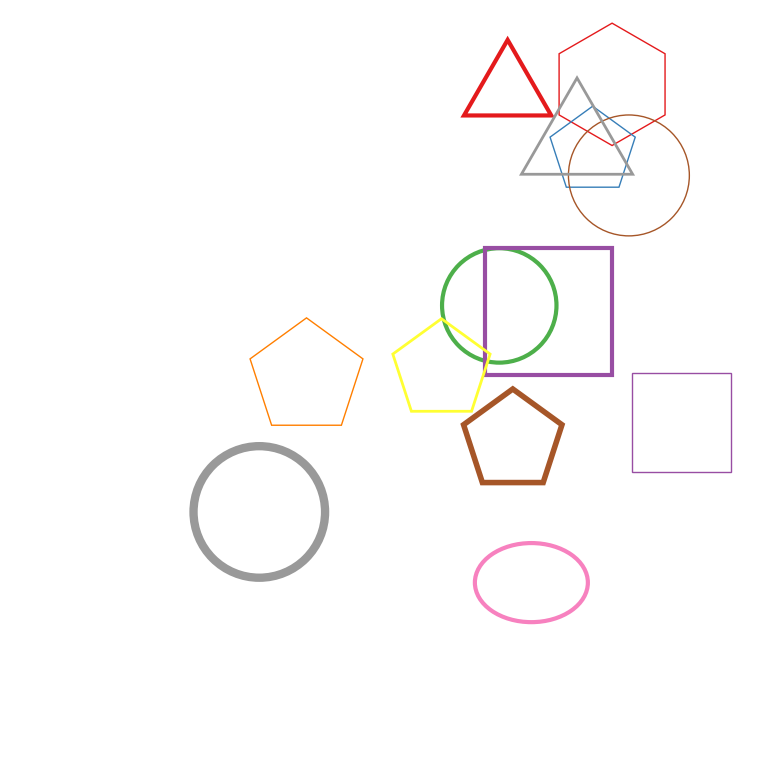[{"shape": "hexagon", "thickness": 0.5, "radius": 0.4, "center": [0.795, 0.89]}, {"shape": "triangle", "thickness": 1.5, "radius": 0.33, "center": [0.659, 0.883]}, {"shape": "pentagon", "thickness": 0.5, "radius": 0.29, "center": [0.77, 0.804]}, {"shape": "circle", "thickness": 1.5, "radius": 0.37, "center": [0.648, 0.603]}, {"shape": "square", "thickness": 0.5, "radius": 0.32, "center": [0.885, 0.452]}, {"shape": "square", "thickness": 1.5, "radius": 0.41, "center": [0.712, 0.595]}, {"shape": "pentagon", "thickness": 0.5, "radius": 0.39, "center": [0.398, 0.51]}, {"shape": "pentagon", "thickness": 1, "radius": 0.33, "center": [0.573, 0.52]}, {"shape": "pentagon", "thickness": 2, "radius": 0.34, "center": [0.666, 0.428]}, {"shape": "circle", "thickness": 0.5, "radius": 0.39, "center": [0.817, 0.772]}, {"shape": "oval", "thickness": 1.5, "radius": 0.37, "center": [0.69, 0.243]}, {"shape": "circle", "thickness": 3, "radius": 0.43, "center": [0.337, 0.335]}, {"shape": "triangle", "thickness": 1, "radius": 0.42, "center": [0.749, 0.815]}]